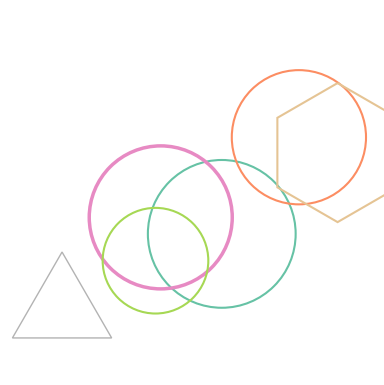[{"shape": "circle", "thickness": 1.5, "radius": 0.96, "center": [0.576, 0.393]}, {"shape": "circle", "thickness": 1.5, "radius": 0.87, "center": [0.776, 0.644]}, {"shape": "circle", "thickness": 2.5, "radius": 0.93, "center": [0.418, 0.435]}, {"shape": "circle", "thickness": 1.5, "radius": 0.69, "center": [0.404, 0.323]}, {"shape": "hexagon", "thickness": 1.5, "radius": 0.9, "center": [0.877, 0.604]}, {"shape": "triangle", "thickness": 1, "radius": 0.74, "center": [0.161, 0.197]}]